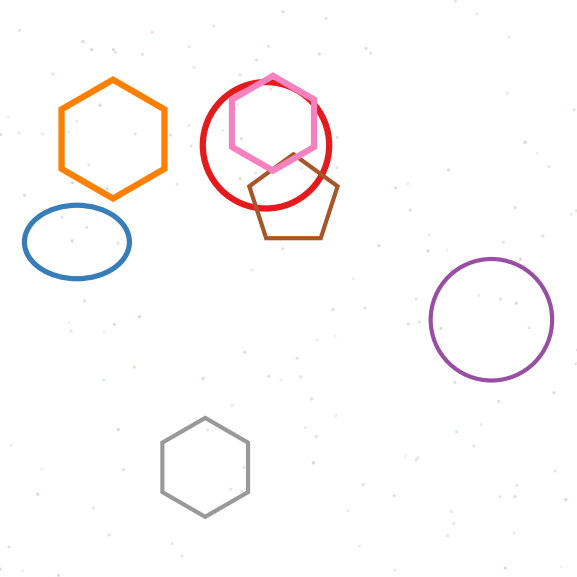[{"shape": "circle", "thickness": 3, "radius": 0.55, "center": [0.461, 0.748]}, {"shape": "oval", "thickness": 2.5, "radius": 0.45, "center": [0.133, 0.58]}, {"shape": "circle", "thickness": 2, "radius": 0.53, "center": [0.851, 0.445]}, {"shape": "hexagon", "thickness": 3, "radius": 0.51, "center": [0.196, 0.758]}, {"shape": "pentagon", "thickness": 2, "radius": 0.4, "center": [0.508, 0.652]}, {"shape": "hexagon", "thickness": 3, "radius": 0.41, "center": [0.473, 0.786]}, {"shape": "hexagon", "thickness": 2, "radius": 0.43, "center": [0.355, 0.19]}]